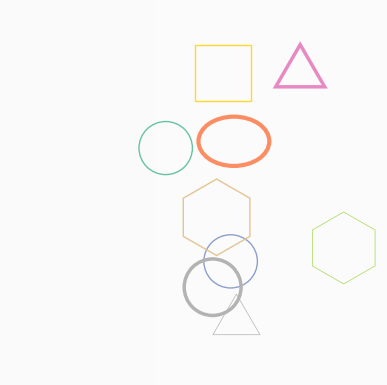[{"shape": "circle", "thickness": 1, "radius": 0.34, "center": [0.428, 0.615]}, {"shape": "oval", "thickness": 3, "radius": 0.46, "center": [0.604, 0.633]}, {"shape": "circle", "thickness": 1, "radius": 0.35, "center": [0.595, 0.321]}, {"shape": "triangle", "thickness": 2.5, "radius": 0.37, "center": [0.775, 0.811]}, {"shape": "hexagon", "thickness": 0.5, "radius": 0.47, "center": [0.887, 0.356]}, {"shape": "square", "thickness": 1, "radius": 0.36, "center": [0.576, 0.809]}, {"shape": "hexagon", "thickness": 1, "radius": 0.5, "center": [0.559, 0.436]}, {"shape": "triangle", "thickness": 0.5, "radius": 0.35, "center": [0.61, 0.166]}, {"shape": "circle", "thickness": 2.5, "radius": 0.37, "center": [0.549, 0.254]}]